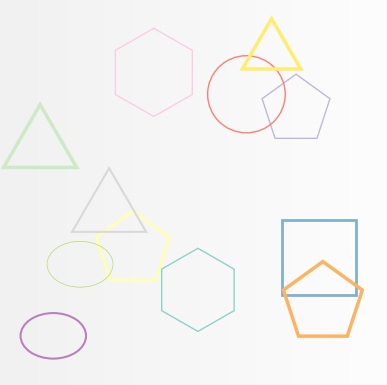[{"shape": "hexagon", "thickness": 1, "radius": 0.54, "center": [0.511, 0.247]}, {"shape": "pentagon", "thickness": 2, "radius": 0.5, "center": [0.343, 0.353]}, {"shape": "pentagon", "thickness": 1, "radius": 0.46, "center": [0.764, 0.715]}, {"shape": "circle", "thickness": 1, "radius": 0.5, "center": [0.636, 0.755]}, {"shape": "square", "thickness": 2, "radius": 0.48, "center": [0.824, 0.331]}, {"shape": "pentagon", "thickness": 2.5, "radius": 0.54, "center": [0.833, 0.213]}, {"shape": "oval", "thickness": 0.5, "radius": 0.43, "center": [0.207, 0.314]}, {"shape": "hexagon", "thickness": 1, "radius": 0.57, "center": [0.397, 0.812]}, {"shape": "triangle", "thickness": 1.5, "radius": 0.55, "center": [0.282, 0.453]}, {"shape": "oval", "thickness": 1.5, "radius": 0.42, "center": [0.138, 0.128]}, {"shape": "triangle", "thickness": 2.5, "radius": 0.54, "center": [0.104, 0.62]}, {"shape": "triangle", "thickness": 2.5, "radius": 0.44, "center": [0.701, 0.864]}]